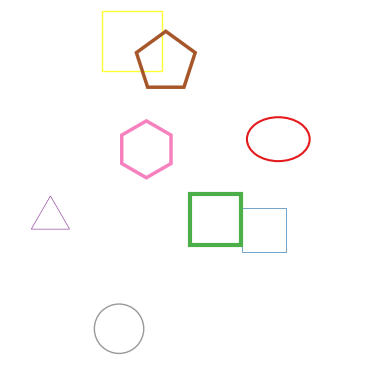[{"shape": "oval", "thickness": 1.5, "radius": 0.41, "center": [0.723, 0.638]}, {"shape": "square", "thickness": 0.5, "radius": 0.29, "center": [0.687, 0.403]}, {"shape": "square", "thickness": 3, "radius": 0.33, "center": [0.561, 0.43]}, {"shape": "triangle", "thickness": 0.5, "radius": 0.29, "center": [0.131, 0.434]}, {"shape": "square", "thickness": 1, "radius": 0.39, "center": [0.343, 0.894]}, {"shape": "pentagon", "thickness": 2.5, "radius": 0.4, "center": [0.431, 0.838]}, {"shape": "hexagon", "thickness": 2.5, "radius": 0.37, "center": [0.38, 0.612]}, {"shape": "circle", "thickness": 1, "radius": 0.32, "center": [0.309, 0.146]}]